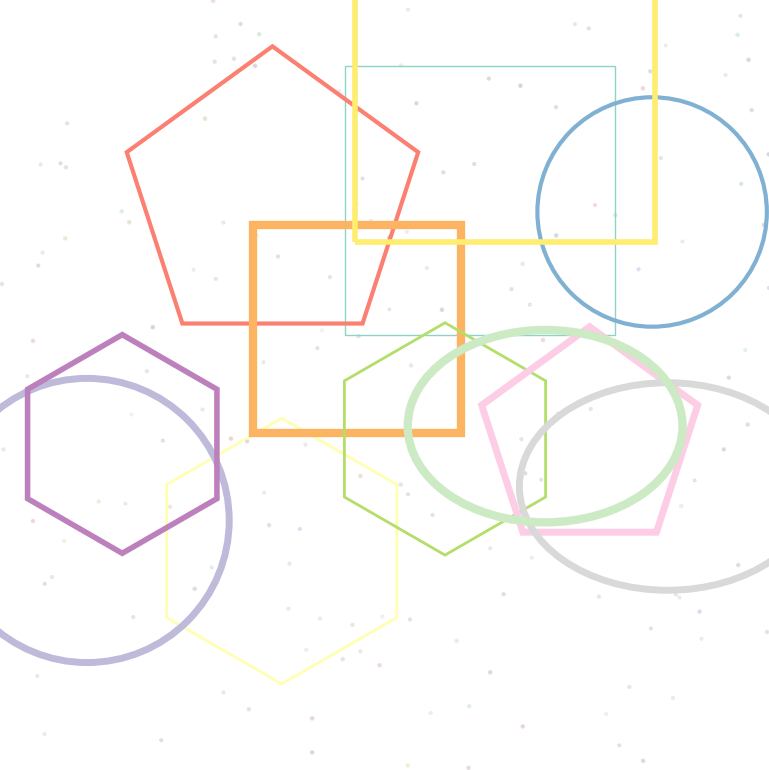[{"shape": "square", "thickness": 0.5, "radius": 0.88, "center": [0.624, 0.74]}, {"shape": "hexagon", "thickness": 1, "radius": 0.86, "center": [0.366, 0.284]}, {"shape": "circle", "thickness": 2.5, "radius": 0.92, "center": [0.113, 0.324]}, {"shape": "pentagon", "thickness": 1.5, "radius": 1.0, "center": [0.354, 0.741]}, {"shape": "circle", "thickness": 1.5, "radius": 0.74, "center": [0.847, 0.725]}, {"shape": "square", "thickness": 3, "radius": 0.68, "center": [0.464, 0.573]}, {"shape": "hexagon", "thickness": 1, "radius": 0.75, "center": [0.578, 0.43]}, {"shape": "pentagon", "thickness": 2.5, "radius": 0.74, "center": [0.766, 0.428]}, {"shape": "oval", "thickness": 2.5, "radius": 0.96, "center": [0.867, 0.368]}, {"shape": "hexagon", "thickness": 2, "radius": 0.71, "center": [0.159, 0.423]}, {"shape": "oval", "thickness": 3, "radius": 0.89, "center": [0.708, 0.447]}, {"shape": "square", "thickness": 2, "radius": 0.97, "center": [0.656, 0.88]}]